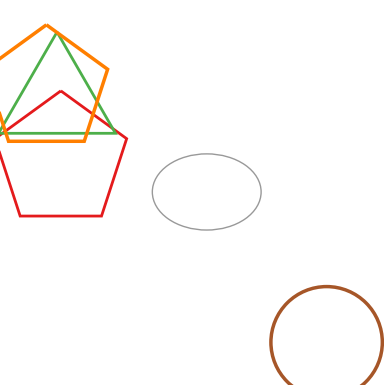[{"shape": "pentagon", "thickness": 2, "radius": 0.9, "center": [0.158, 0.584]}, {"shape": "triangle", "thickness": 2, "radius": 0.88, "center": [0.148, 0.741]}, {"shape": "pentagon", "thickness": 2.5, "radius": 0.84, "center": [0.121, 0.768]}, {"shape": "circle", "thickness": 2.5, "radius": 0.72, "center": [0.848, 0.111]}, {"shape": "oval", "thickness": 1, "radius": 0.71, "center": [0.537, 0.501]}]